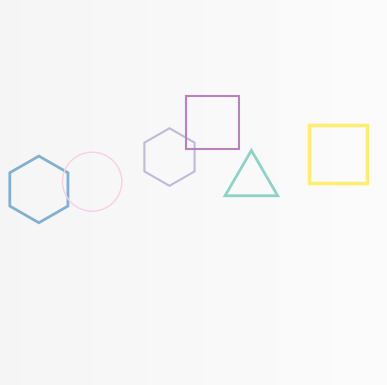[{"shape": "triangle", "thickness": 2, "radius": 0.39, "center": [0.649, 0.531]}, {"shape": "hexagon", "thickness": 1.5, "radius": 0.37, "center": [0.437, 0.592]}, {"shape": "hexagon", "thickness": 2, "radius": 0.43, "center": [0.1, 0.508]}, {"shape": "circle", "thickness": 1, "radius": 0.38, "center": [0.238, 0.528]}, {"shape": "square", "thickness": 1.5, "radius": 0.34, "center": [0.549, 0.681]}, {"shape": "square", "thickness": 2.5, "radius": 0.38, "center": [0.872, 0.599]}]